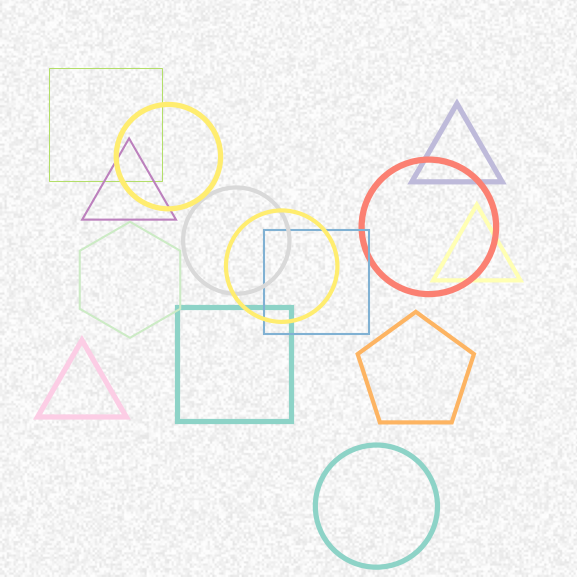[{"shape": "square", "thickness": 2.5, "radius": 0.49, "center": [0.406, 0.369]}, {"shape": "circle", "thickness": 2.5, "radius": 0.53, "center": [0.652, 0.123]}, {"shape": "triangle", "thickness": 2, "radius": 0.44, "center": [0.826, 0.557]}, {"shape": "triangle", "thickness": 2.5, "radius": 0.45, "center": [0.791, 0.729]}, {"shape": "circle", "thickness": 3, "radius": 0.58, "center": [0.743, 0.606]}, {"shape": "square", "thickness": 1, "radius": 0.45, "center": [0.549, 0.511]}, {"shape": "pentagon", "thickness": 2, "radius": 0.53, "center": [0.72, 0.353]}, {"shape": "square", "thickness": 0.5, "radius": 0.49, "center": [0.183, 0.784]}, {"shape": "triangle", "thickness": 2.5, "radius": 0.44, "center": [0.142, 0.321]}, {"shape": "circle", "thickness": 2, "radius": 0.46, "center": [0.409, 0.582]}, {"shape": "triangle", "thickness": 1, "radius": 0.47, "center": [0.224, 0.666]}, {"shape": "hexagon", "thickness": 1, "radius": 0.5, "center": [0.225, 0.515]}, {"shape": "circle", "thickness": 2, "radius": 0.48, "center": [0.488, 0.538]}, {"shape": "circle", "thickness": 2.5, "radius": 0.45, "center": [0.292, 0.728]}]